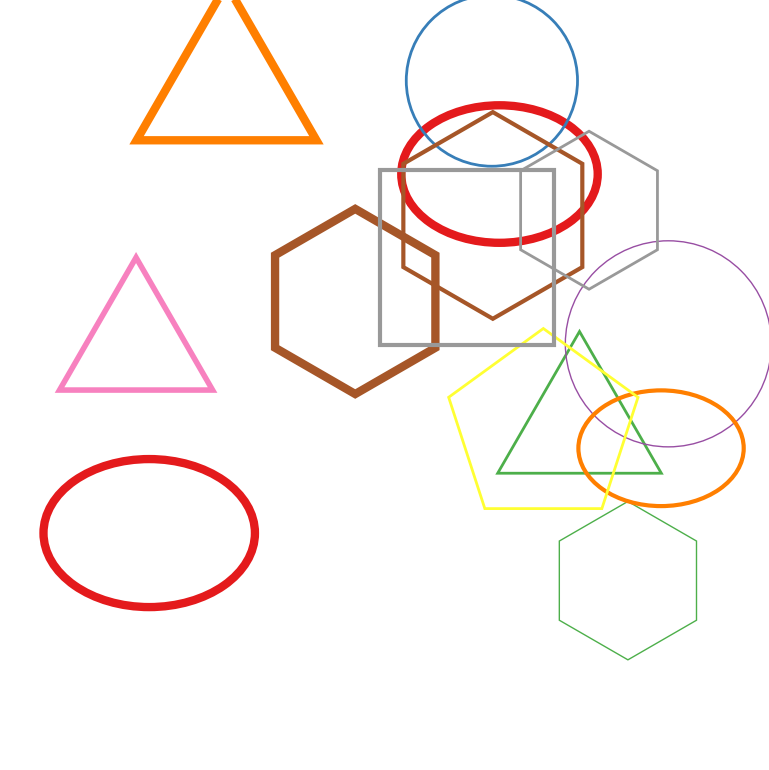[{"shape": "oval", "thickness": 3, "radius": 0.69, "center": [0.194, 0.308]}, {"shape": "oval", "thickness": 3, "radius": 0.64, "center": [0.649, 0.774]}, {"shape": "circle", "thickness": 1, "radius": 0.56, "center": [0.639, 0.895]}, {"shape": "hexagon", "thickness": 0.5, "radius": 0.51, "center": [0.815, 0.246]}, {"shape": "triangle", "thickness": 1, "radius": 0.61, "center": [0.753, 0.447]}, {"shape": "circle", "thickness": 0.5, "radius": 0.67, "center": [0.868, 0.553]}, {"shape": "oval", "thickness": 1.5, "radius": 0.54, "center": [0.859, 0.418]}, {"shape": "triangle", "thickness": 3, "radius": 0.67, "center": [0.294, 0.885]}, {"shape": "pentagon", "thickness": 1, "radius": 0.65, "center": [0.706, 0.444]}, {"shape": "hexagon", "thickness": 1.5, "radius": 0.67, "center": [0.64, 0.72]}, {"shape": "hexagon", "thickness": 3, "radius": 0.6, "center": [0.461, 0.608]}, {"shape": "triangle", "thickness": 2, "radius": 0.57, "center": [0.177, 0.551]}, {"shape": "hexagon", "thickness": 1, "radius": 0.51, "center": [0.765, 0.727]}, {"shape": "square", "thickness": 1.5, "radius": 0.57, "center": [0.606, 0.665]}]